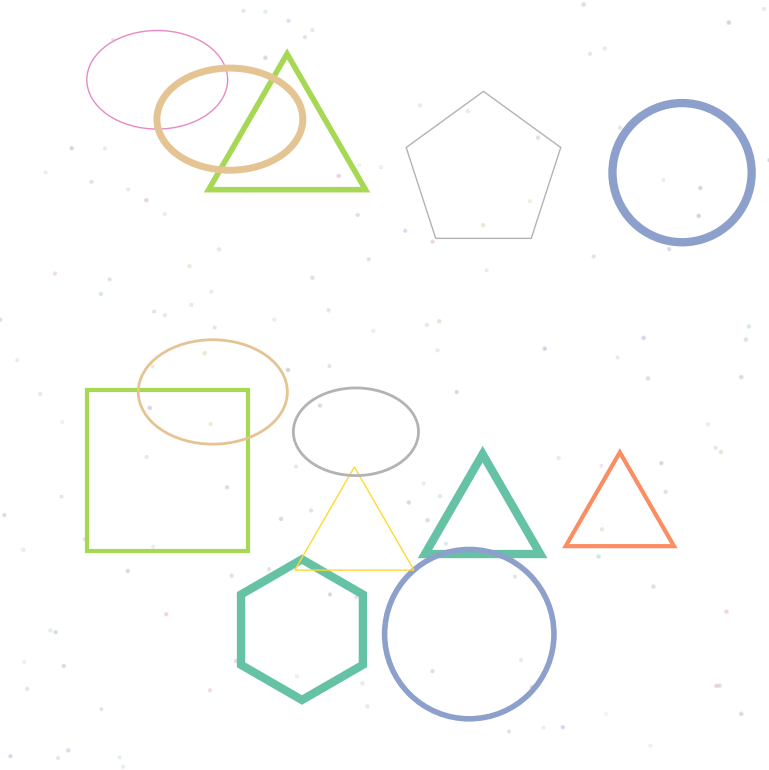[{"shape": "hexagon", "thickness": 3, "radius": 0.46, "center": [0.392, 0.182]}, {"shape": "triangle", "thickness": 3, "radius": 0.43, "center": [0.627, 0.324]}, {"shape": "triangle", "thickness": 1.5, "radius": 0.41, "center": [0.805, 0.331]}, {"shape": "circle", "thickness": 2, "radius": 0.55, "center": [0.609, 0.176]}, {"shape": "circle", "thickness": 3, "radius": 0.45, "center": [0.886, 0.776]}, {"shape": "oval", "thickness": 0.5, "radius": 0.46, "center": [0.204, 0.896]}, {"shape": "square", "thickness": 1.5, "radius": 0.52, "center": [0.217, 0.389]}, {"shape": "triangle", "thickness": 2, "radius": 0.59, "center": [0.373, 0.812]}, {"shape": "triangle", "thickness": 0.5, "radius": 0.45, "center": [0.46, 0.304]}, {"shape": "oval", "thickness": 1, "radius": 0.48, "center": [0.276, 0.491]}, {"shape": "oval", "thickness": 2.5, "radius": 0.47, "center": [0.299, 0.845]}, {"shape": "oval", "thickness": 1, "radius": 0.41, "center": [0.462, 0.439]}, {"shape": "pentagon", "thickness": 0.5, "radius": 0.53, "center": [0.628, 0.776]}]